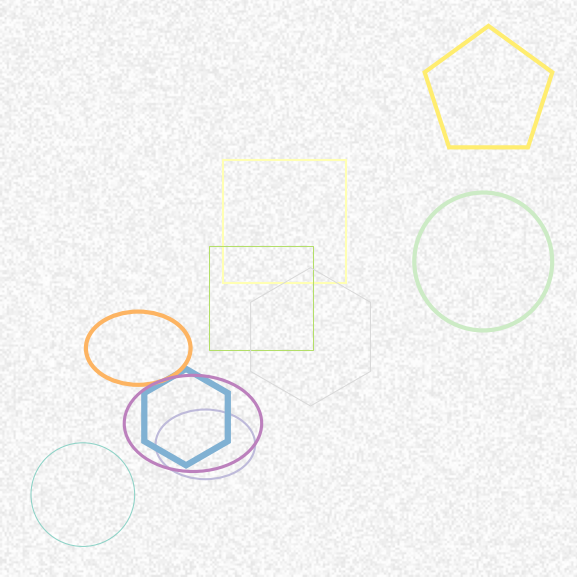[{"shape": "circle", "thickness": 0.5, "radius": 0.45, "center": [0.143, 0.143]}, {"shape": "square", "thickness": 1, "radius": 0.53, "center": [0.493, 0.616]}, {"shape": "oval", "thickness": 1, "radius": 0.43, "center": [0.356, 0.23]}, {"shape": "hexagon", "thickness": 3, "radius": 0.42, "center": [0.322, 0.277]}, {"shape": "oval", "thickness": 2, "radius": 0.45, "center": [0.239, 0.396]}, {"shape": "square", "thickness": 0.5, "radius": 0.45, "center": [0.452, 0.483]}, {"shape": "hexagon", "thickness": 0.5, "radius": 0.6, "center": [0.538, 0.416]}, {"shape": "oval", "thickness": 1.5, "radius": 0.59, "center": [0.334, 0.266]}, {"shape": "circle", "thickness": 2, "radius": 0.6, "center": [0.837, 0.546]}, {"shape": "pentagon", "thickness": 2, "radius": 0.58, "center": [0.846, 0.838]}]